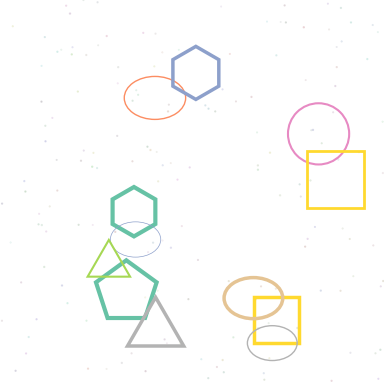[{"shape": "hexagon", "thickness": 3, "radius": 0.32, "center": [0.348, 0.45]}, {"shape": "pentagon", "thickness": 3, "radius": 0.41, "center": [0.328, 0.241]}, {"shape": "oval", "thickness": 1, "radius": 0.4, "center": [0.402, 0.746]}, {"shape": "hexagon", "thickness": 2.5, "radius": 0.34, "center": [0.509, 0.811]}, {"shape": "oval", "thickness": 0.5, "radius": 0.33, "center": [0.352, 0.378]}, {"shape": "circle", "thickness": 1.5, "radius": 0.4, "center": [0.827, 0.652]}, {"shape": "triangle", "thickness": 1.5, "radius": 0.32, "center": [0.283, 0.313]}, {"shape": "square", "thickness": 2, "radius": 0.37, "center": [0.872, 0.534]}, {"shape": "square", "thickness": 2.5, "radius": 0.29, "center": [0.718, 0.169]}, {"shape": "oval", "thickness": 2.5, "radius": 0.38, "center": [0.658, 0.226]}, {"shape": "triangle", "thickness": 2.5, "radius": 0.42, "center": [0.404, 0.143]}, {"shape": "oval", "thickness": 1, "radius": 0.32, "center": [0.707, 0.109]}]